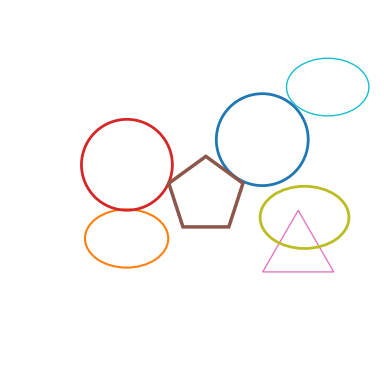[{"shape": "circle", "thickness": 2, "radius": 0.6, "center": [0.681, 0.637]}, {"shape": "oval", "thickness": 1.5, "radius": 0.54, "center": [0.329, 0.381]}, {"shape": "circle", "thickness": 2, "radius": 0.59, "center": [0.33, 0.572]}, {"shape": "pentagon", "thickness": 2.5, "radius": 0.51, "center": [0.535, 0.493]}, {"shape": "triangle", "thickness": 1, "radius": 0.53, "center": [0.775, 0.347]}, {"shape": "oval", "thickness": 2, "radius": 0.58, "center": [0.791, 0.435]}, {"shape": "oval", "thickness": 1, "radius": 0.53, "center": [0.851, 0.774]}]